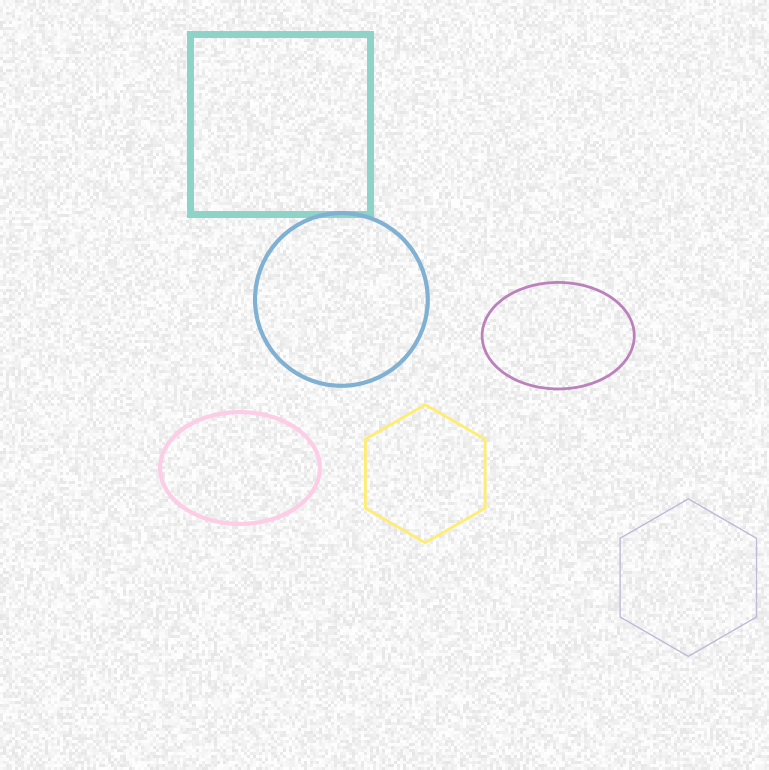[{"shape": "square", "thickness": 2.5, "radius": 0.58, "center": [0.364, 0.839]}, {"shape": "hexagon", "thickness": 0.5, "radius": 0.51, "center": [0.894, 0.25]}, {"shape": "circle", "thickness": 1.5, "radius": 0.56, "center": [0.443, 0.611]}, {"shape": "oval", "thickness": 1.5, "radius": 0.52, "center": [0.312, 0.392]}, {"shape": "oval", "thickness": 1, "radius": 0.49, "center": [0.725, 0.564]}, {"shape": "hexagon", "thickness": 1, "radius": 0.45, "center": [0.552, 0.385]}]